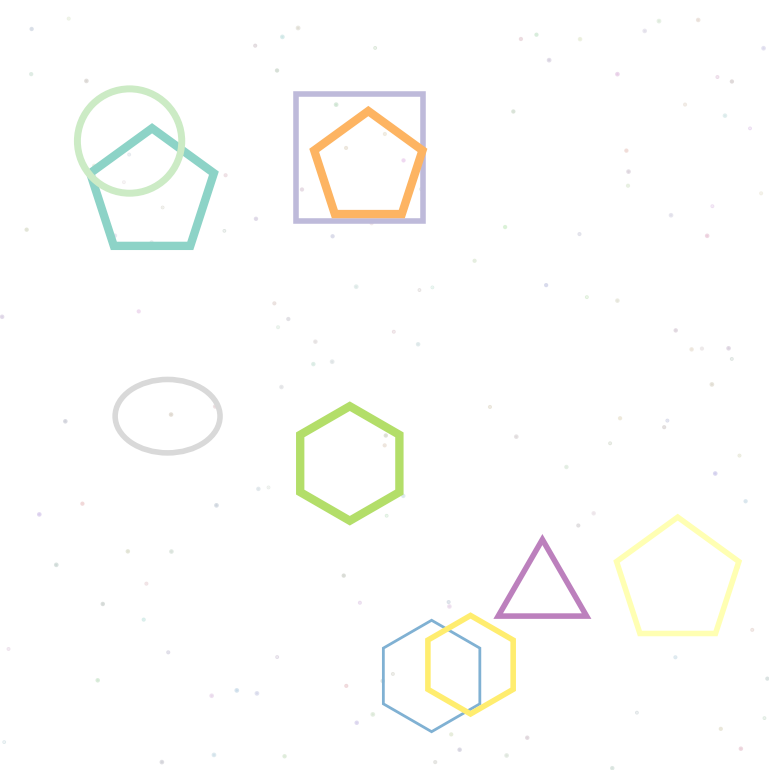[{"shape": "pentagon", "thickness": 3, "radius": 0.42, "center": [0.197, 0.749]}, {"shape": "pentagon", "thickness": 2, "radius": 0.42, "center": [0.88, 0.245]}, {"shape": "square", "thickness": 2, "radius": 0.41, "center": [0.467, 0.795]}, {"shape": "hexagon", "thickness": 1, "radius": 0.36, "center": [0.561, 0.122]}, {"shape": "pentagon", "thickness": 3, "radius": 0.37, "center": [0.478, 0.782]}, {"shape": "hexagon", "thickness": 3, "radius": 0.37, "center": [0.454, 0.398]}, {"shape": "oval", "thickness": 2, "radius": 0.34, "center": [0.218, 0.46]}, {"shape": "triangle", "thickness": 2, "radius": 0.33, "center": [0.704, 0.233]}, {"shape": "circle", "thickness": 2.5, "radius": 0.34, "center": [0.168, 0.817]}, {"shape": "hexagon", "thickness": 2, "radius": 0.32, "center": [0.611, 0.137]}]